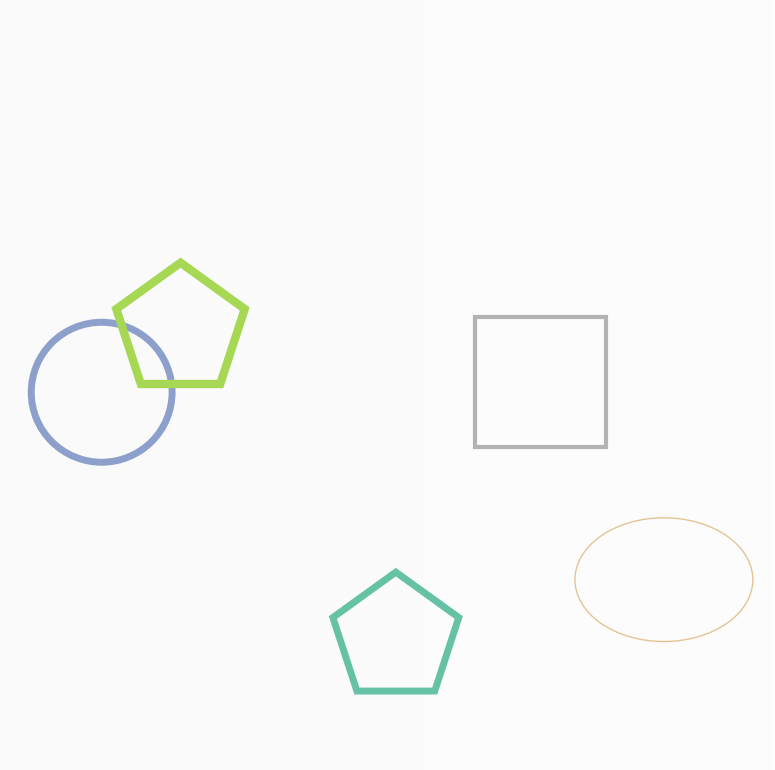[{"shape": "pentagon", "thickness": 2.5, "radius": 0.43, "center": [0.511, 0.172]}, {"shape": "circle", "thickness": 2.5, "radius": 0.45, "center": [0.131, 0.491]}, {"shape": "pentagon", "thickness": 3, "radius": 0.44, "center": [0.233, 0.572]}, {"shape": "oval", "thickness": 0.5, "radius": 0.57, "center": [0.857, 0.247]}, {"shape": "square", "thickness": 1.5, "radius": 0.42, "center": [0.698, 0.504]}]